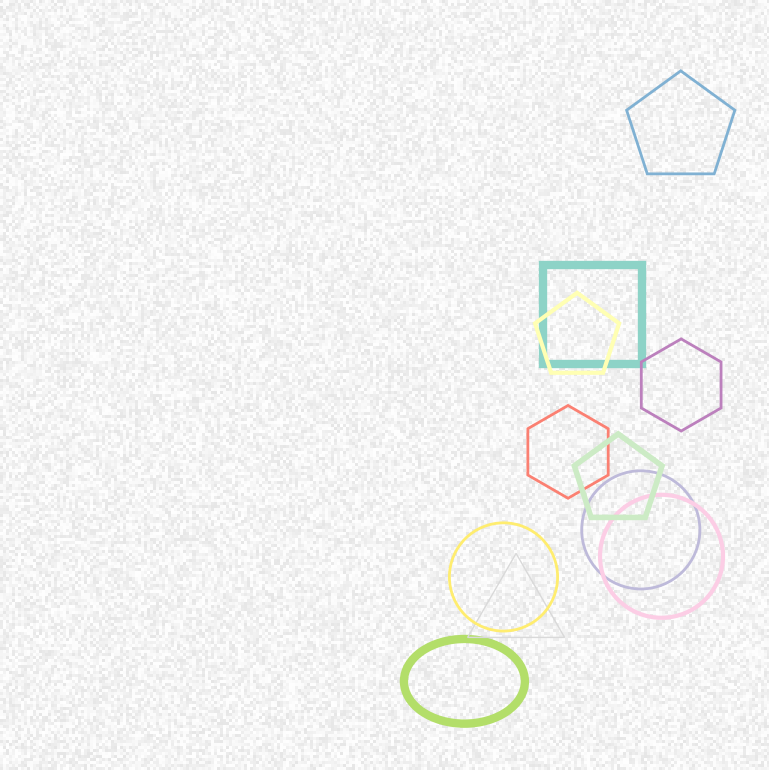[{"shape": "square", "thickness": 3, "radius": 0.32, "center": [0.769, 0.592]}, {"shape": "pentagon", "thickness": 1.5, "radius": 0.29, "center": [0.749, 0.562]}, {"shape": "circle", "thickness": 1, "radius": 0.38, "center": [0.832, 0.312]}, {"shape": "hexagon", "thickness": 1, "radius": 0.3, "center": [0.738, 0.413]}, {"shape": "pentagon", "thickness": 1, "radius": 0.37, "center": [0.884, 0.834]}, {"shape": "oval", "thickness": 3, "radius": 0.39, "center": [0.603, 0.115]}, {"shape": "circle", "thickness": 1.5, "radius": 0.4, "center": [0.859, 0.278]}, {"shape": "triangle", "thickness": 0.5, "radius": 0.36, "center": [0.67, 0.209]}, {"shape": "hexagon", "thickness": 1, "radius": 0.3, "center": [0.885, 0.5]}, {"shape": "pentagon", "thickness": 2, "radius": 0.3, "center": [0.803, 0.377]}, {"shape": "circle", "thickness": 1, "radius": 0.35, "center": [0.654, 0.251]}]